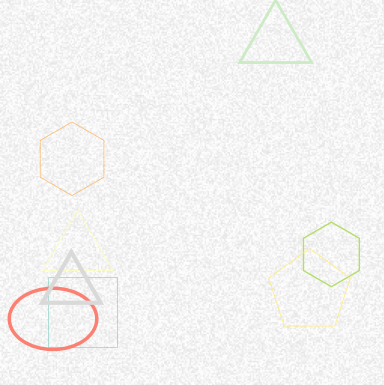[{"shape": "square", "thickness": 0.5, "radius": 0.45, "center": [0.215, 0.189]}, {"shape": "triangle", "thickness": 0.5, "radius": 0.53, "center": [0.202, 0.35]}, {"shape": "oval", "thickness": 2.5, "radius": 0.57, "center": [0.138, 0.172]}, {"shape": "hexagon", "thickness": 0.5, "radius": 0.48, "center": [0.187, 0.588]}, {"shape": "hexagon", "thickness": 1, "radius": 0.42, "center": [0.861, 0.339]}, {"shape": "triangle", "thickness": 3, "radius": 0.44, "center": [0.185, 0.257]}, {"shape": "triangle", "thickness": 2, "radius": 0.54, "center": [0.716, 0.892]}, {"shape": "pentagon", "thickness": 0.5, "radius": 0.56, "center": [0.804, 0.243]}]